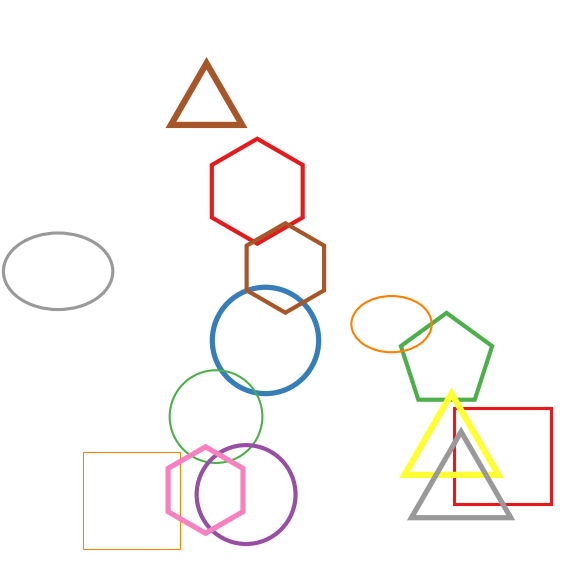[{"shape": "square", "thickness": 1.5, "radius": 0.42, "center": [0.87, 0.209]}, {"shape": "hexagon", "thickness": 2, "radius": 0.45, "center": [0.445, 0.668]}, {"shape": "circle", "thickness": 2.5, "radius": 0.46, "center": [0.46, 0.41]}, {"shape": "pentagon", "thickness": 2, "radius": 0.42, "center": [0.773, 0.374]}, {"shape": "circle", "thickness": 1, "radius": 0.4, "center": [0.374, 0.278]}, {"shape": "circle", "thickness": 2, "radius": 0.43, "center": [0.426, 0.143]}, {"shape": "square", "thickness": 0.5, "radius": 0.42, "center": [0.228, 0.132]}, {"shape": "oval", "thickness": 1, "radius": 0.35, "center": [0.678, 0.438]}, {"shape": "triangle", "thickness": 3, "radius": 0.47, "center": [0.782, 0.224]}, {"shape": "triangle", "thickness": 3, "radius": 0.36, "center": [0.358, 0.818]}, {"shape": "hexagon", "thickness": 2, "radius": 0.39, "center": [0.494, 0.535]}, {"shape": "hexagon", "thickness": 2.5, "radius": 0.37, "center": [0.356, 0.151]}, {"shape": "triangle", "thickness": 2.5, "radius": 0.5, "center": [0.798, 0.152]}, {"shape": "oval", "thickness": 1.5, "radius": 0.47, "center": [0.101, 0.529]}]